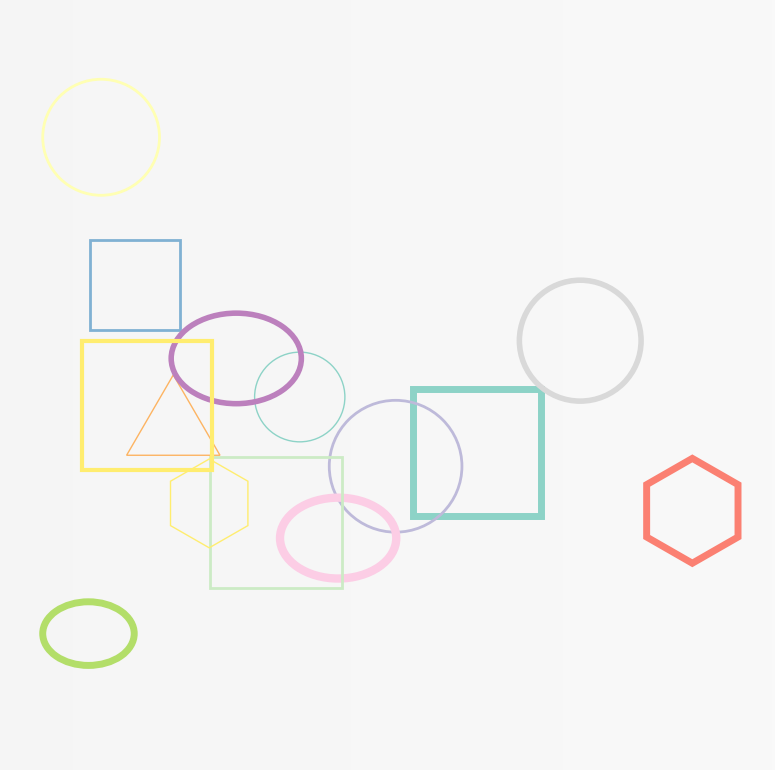[{"shape": "circle", "thickness": 0.5, "radius": 0.29, "center": [0.387, 0.484]}, {"shape": "square", "thickness": 2.5, "radius": 0.41, "center": [0.616, 0.412]}, {"shape": "circle", "thickness": 1, "radius": 0.38, "center": [0.13, 0.822]}, {"shape": "circle", "thickness": 1, "radius": 0.43, "center": [0.51, 0.394]}, {"shape": "hexagon", "thickness": 2.5, "radius": 0.34, "center": [0.893, 0.337]}, {"shape": "square", "thickness": 1, "radius": 0.29, "center": [0.174, 0.63]}, {"shape": "triangle", "thickness": 0.5, "radius": 0.35, "center": [0.224, 0.444]}, {"shape": "oval", "thickness": 2.5, "radius": 0.3, "center": [0.114, 0.177]}, {"shape": "oval", "thickness": 3, "radius": 0.37, "center": [0.436, 0.301]}, {"shape": "circle", "thickness": 2, "radius": 0.39, "center": [0.749, 0.558]}, {"shape": "oval", "thickness": 2, "radius": 0.42, "center": [0.305, 0.535]}, {"shape": "square", "thickness": 1, "radius": 0.42, "center": [0.356, 0.322]}, {"shape": "square", "thickness": 1.5, "radius": 0.42, "center": [0.189, 0.473]}, {"shape": "hexagon", "thickness": 0.5, "radius": 0.29, "center": [0.27, 0.346]}]